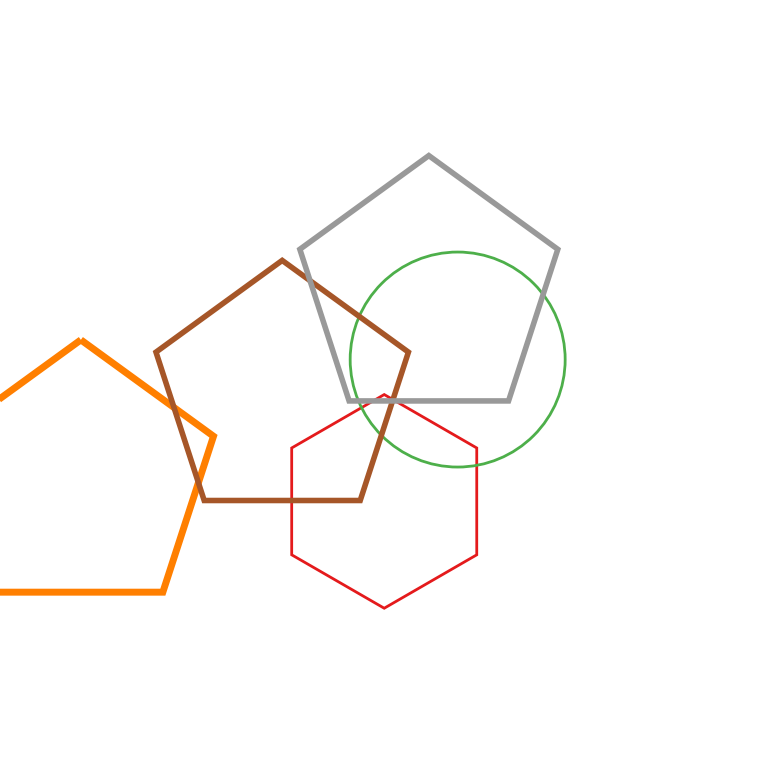[{"shape": "hexagon", "thickness": 1, "radius": 0.69, "center": [0.499, 0.349]}, {"shape": "circle", "thickness": 1, "radius": 0.7, "center": [0.594, 0.533]}, {"shape": "pentagon", "thickness": 2.5, "radius": 0.91, "center": [0.105, 0.377]}, {"shape": "pentagon", "thickness": 2, "radius": 0.86, "center": [0.366, 0.489]}, {"shape": "pentagon", "thickness": 2, "radius": 0.88, "center": [0.557, 0.622]}]